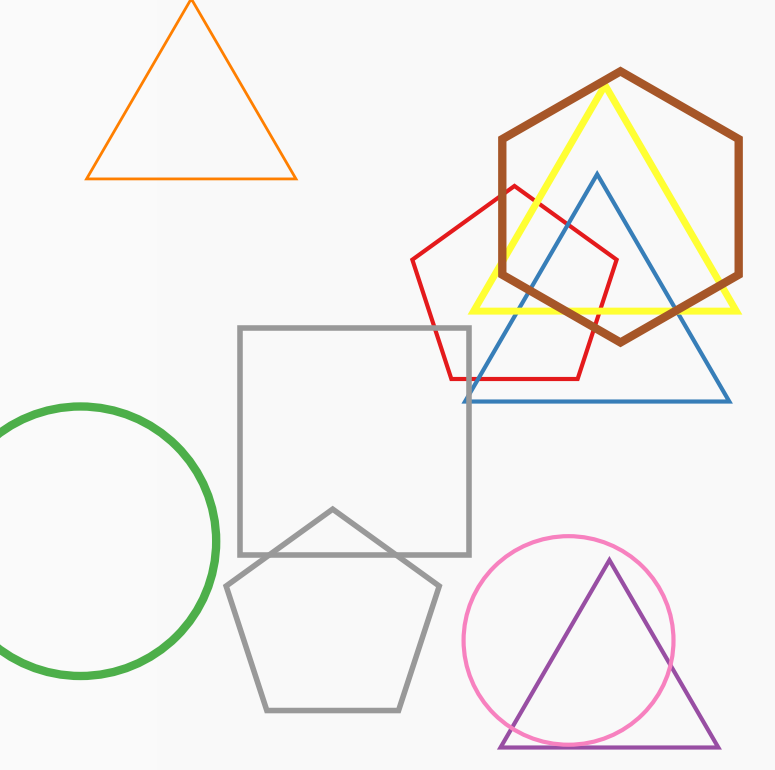[{"shape": "pentagon", "thickness": 1.5, "radius": 0.69, "center": [0.664, 0.62]}, {"shape": "triangle", "thickness": 1.5, "radius": 0.98, "center": [0.771, 0.577]}, {"shape": "circle", "thickness": 3, "radius": 0.88, "center": [0.104, 0.297]}, {"shape": "triangle", "thickness": 1.5, "radius": 0.81, "center": [0.786, 0.11]}, {"shape": "triangle", "thickness": 1, "radius": 0.78, "center": [0.247, 0.846]}, {"shape": "triangle", "thickness": 2.5, "radius": 0.98, "center": [0.781, 0.694]}, {"shape": "hexagon", "thickness": 3, "radius": 0.88, "center": [0.801, 0.731]}, {"shape": "circle", "thickness": 1.5, "radius": 0.68, "center": [0.734, 0.168]}, {"shape": "square", "thickness": 2, "radius": 0.74, "center": [0.458, 0.427]}, {"shape": "pentagon", "thickness": 2, "radius": 0.72, "center": [0.429, 0.194]}]